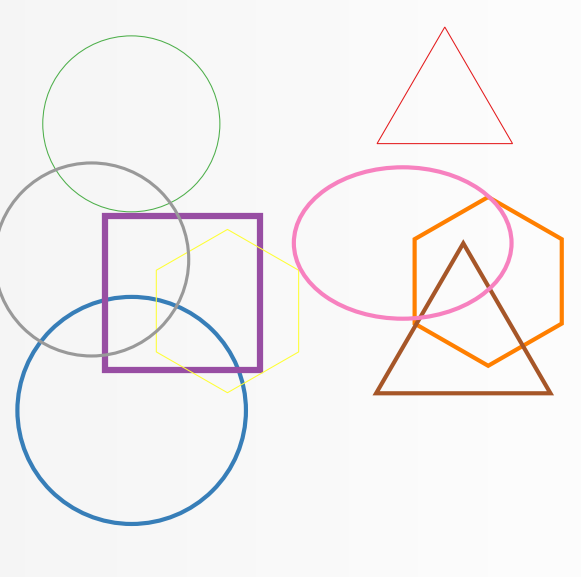[{"shape": "triangle", "thickness": 0.5, "radius": 0.67, "center": [0.765, 0.818]}, {"shape": "circle", "thickness": 2, "radius": 0.98, "center": [0.227, 0.288]}, {"shape": "circle", "thickness": 0.5, "radius": 0.76, "center": [0.226, 0.785]}, {"shape": "square", "thickness": 3, "radius": 0.67, "center": [0.314, 0.492]}, {"shape": "hexagon", "thickness": 2, "radius": 0.73, "center": [0.84, 0.512]}, {"shape": "hexagon", "thickness": 0.5, "radius": 0.71, "center": [0.391, 0.46]}, {"shape": "triangle", "thickness": 2, "radius": 0.87, "center": [0.797, 0.405]}, {"shape": "oval", "thickness": 2, "radius": 0.94, "center": [0.693, 0.578]}, {"shape": "circle", "thickness": 1.5, "radius": 0.84, "center": [0.158, 0.55]}]